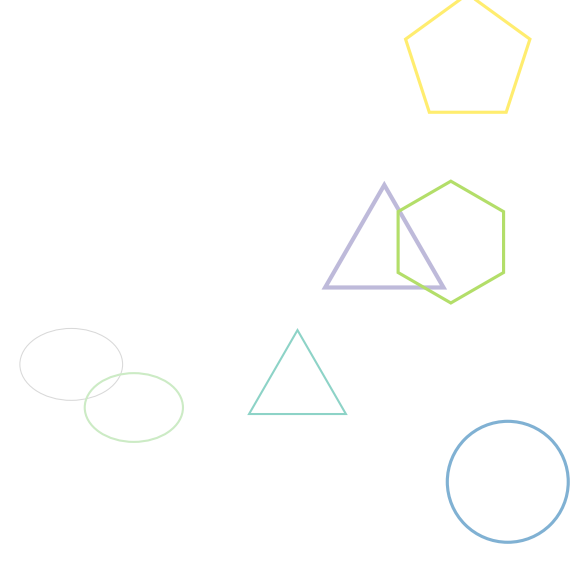[{"shape": "triangle", "thickness": 1, "radius": 0.48, "center": [0.515, 0.331]}, {"shape": "triangle", "thickness": 2, "radius": 0.59, "center": [0.665, 0.56]}, {"shape": "circle", "thickness": 1.5, "radius": 0.52, "center": [0.879, 0.165]}, {"shape": "hexagon", "thickness": 1.5, "radius": 0.53, "center": [0.781, 0.58]}, {"shape": "oval", "thickness": 0.5, "radius": 0.44, "center": [0.123, 0.368]}, {"shape": "oval", "thickness": 1, "radius": 0.43, "center": [0.232, 0.293]}, {"shape": "pentagon", "thickness": 1.5, "radius": 0.57, "center": [0.81, 0.896]}]